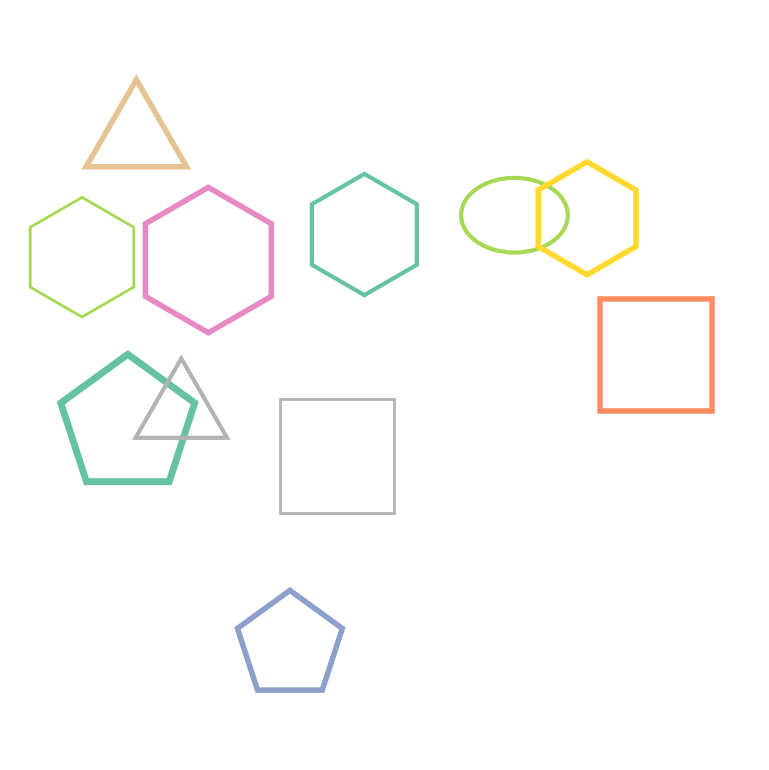[{"shape": "hexagon", "thickness": 1.5, "radius": 0.39, "center": [0.473, 0.695]}, {"shape": "pentagon", "thickness": 2.5, "radius": 0.46, "center": [0.166, 0.448]}, {"shape": "square", "thickness": 2, "radius": 0.36, "center": [0.852, 0.539]}, {"shape": "pentagon", "thickness": 2, "radius": 0.36, "center": [0.376, 0.162]}, {"shape": "hexagon", "thickness": 2, "radius": 0.47, "center": [0.271, 0.662]}, {"shape": "hexagon", "thickness": 1, "radius": 0.39, "center": [0.106, 0.666]}, {"shape": "oval", "thickness": 1.5, "radius": 0.35, "center": [0.668, 0.721]}, {"shape": "hexagon", "thickness": 2, "radius": 0.37, "center": [0.762, 0.717]}, {"shape": "triangle", "thickness": 2, "radius": 0.38, "center": [0.177, 0.821]}, {"shape": "square", "thickness": 1, "radius": 0.37, "center": [0.438, 0.408]}, {"shape": "triangle", "thickness": 1.5, "radius": 0.34, "center": [0.235, 0.466]}]